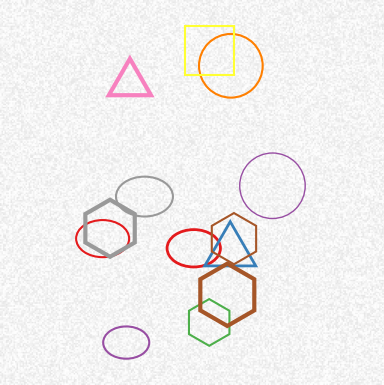[{"shape": "oval", "thickness": 2, "radius": 0.35, "center": [0.503, 0.355]}, {"shape": "oval", "thickness": 1.5, "radius": 0.34, "center": [0.267, 0.38]}, {"shape": "triangle", "thickness": 2, "radius": 0.38, "center": [0.598, 0.348]}, {"shape": "hexagon", "thickness": 1.5, "radius": 0.3, "center": [0.543, 0.162]}, {"shape": "oval", "thickness": 1.5, "radius": 0.3, "center": [0.328, 0.11]}, {"shape": "circle", "thickness": 1, "radius": 0.43, "center": [0.708, 0.518]}, {"shape": "circle", "thickness": 1.5, "radius": 0.41, "center": [0.6, 0.829]}, {"shape": "square", "thickness": 1.5, "radius": 0.32, "center": [0.544, 0.868]}, {"shape": "hexagon", "thickness": 3, "radius": 0.4, "center": [0.59, 0.234]}, {"shape": "hexagon", "thickness": 1.5, "radius": 0.33, "center": [0.608, 0.38]}, {"shape": "triangle", "thickness": 3, "radius": 0.32, "center": [0.337, 0.784]}, {"shape": "oval", "thickness": 1.5, "radius": 0.37, "center": [0.375, 0.489]}, {"shape": "hexagon", "thickness": 3, "radius": 0.37, "center": [0.286, 0.407]}]